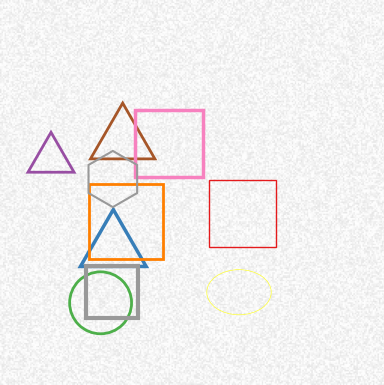[{"shape": "square", "thickness": 1, "radius": 0.43, "center": [0.63, 0.445]}, {"shape": "triangle", "thickness": 2.5, "radius": 0.49, "center": [0.294, 0.357]}, {"shape": "circle", "thickness": 2, "radius": 0.4, "center": [0.261, 0.213]}, {"shape": "triangle", "thickness": 2, "radius": 0.35, "center": [0.132, 0.587]}, {"shape": "square", "thickness": 2, "radius": 0.49, "center": [0.327, 0.424]}, {"shape": "oval", "thickness": 0.5, "radius": 0.42, "center": [0.621, 0.241]}, {"shape": "triangle", "thickness": 2, "radius": 0.48, "center": [0.319, 0.636]}, {"shape": "square", "thickness": 2.5, "radius": 0.44, "center": [0.439, 0.627]}, {"shape": "square", "thickness": 3, "radius": 0.34, "center": [0.29, 0.241]}, {"shape": "hexagon", "thickness": 1.5, "radius": 0.36, "center": [0.293, 0.535]}]